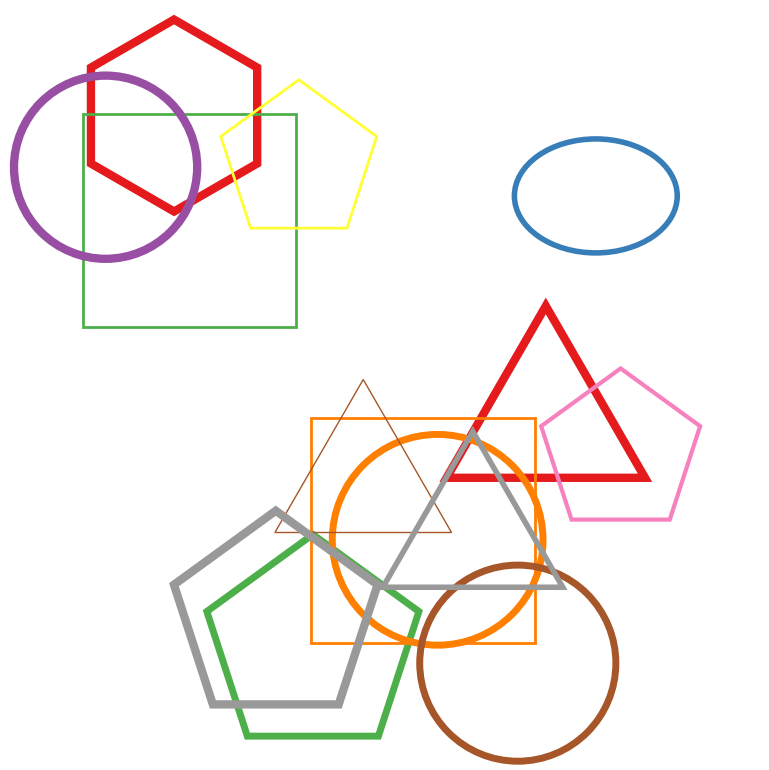[{"shape": "triangle", "thickness": 3, "radius": 0.74, "center": [0.709, 0.454]}, {"shape": "hexagon", "thickness": 3, "radius": 0.62, "center": [0.226, 0.85]}, {"shape": "oval", "thickness": 2, "radius": 0.53, "center": [0.774, 0.746]}, {"shape": "square", "thickness": 1, "radius": 0.69, "center": [0.246, 0.714]}, {"shape": "pentagon", "thickness": 2.5, "radius": 0.72, "center": [0.406, 0.161]}, {"shape": "circle", "thickness": 3, "radius": 0.59, "center": [0.137, 0.783]}, {"shape": "circle", "thickness": 2.5, "radius": 0.68, "center": [0.568, 0.299]}, {"shape": "square", "thickness": 1, "radius": 0.73, "center": [0.549, 0.311]}, {"shape": "pentagon", "thickness": 1, "radius": 0.53, "center": [0.388, 0.79]}, {"shape": "triangle", "thickness": 0.5, "radius": 0.66, "center": [0.472, 0.375]}, {"shape": "circle", "thickness": 2.5, "radius": 0.64, "center": [0.672, 0.139]}, {"shape": "pentagon", "thickness": 1.5, "radius": 0.54, "center": [0.806, 0.413]}, {"shape": "triangle", "thickness": 2, "radius": 0.67, "center": [0.614, 0.305]}, {"shape": "pentagon", "thickness": 3, "radius": 0.7, "center": [0.358, 0.198]}]